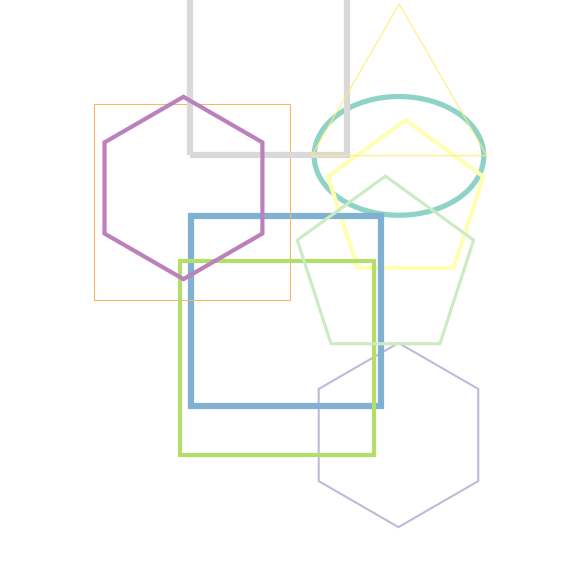[{"shape": "oval", "thickness": 2.5, "radius": 0.73, "center": [0.691, 0.729]}, {"shape": "pentagon", "thickness": 2, "radius": 0.71, "center": [0.702, 0.65]}, {"shape": "hexagon", "thickness": 1, "radius": 0.8, "center": [0.69, 0.246]}, {"shape": "square", "thickness": 3, "radius": 0.82, "center": [0.496, 0.461]}, {"shape": "square", "thickness": 0.5, "radius": 0.85, "center": [0.332, 0.65]}, {"shape": "square", "thickness": 2, "radius": 0.84, "center": [0.479, 0.379]}, {"shape": "square", "thickness": 3, "radius": 0.68, "center": [0.465, 0.866]}, {"shape": "hexagon", "thickness": 2, "radius": 0.79, "center": [0.318, 0.674]}, {"shape": "pentagon", "thickness": 1.5, "radius": 0.8, "center": [0.667, 0.534]}, {"shape": "triangle", "thickness": 0.5, "radius": 0.88, "center": [0.691, 0.817]}]